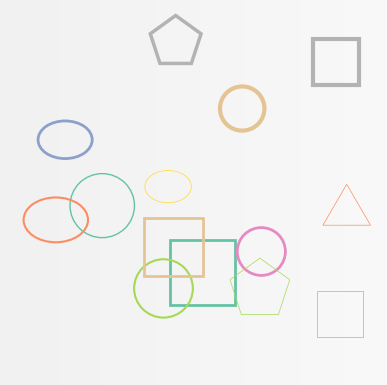[{"shape": "circle", "thickness": 1, "radius": 0.42, "center": [0.264, 0.466]}, {"shape": "square", "thickness": 2, "radius": 0.42, "center": [0.523, 0.292]}, {"shape": "oval", "thickness": 1.5, "radius": 0.42, "center": [0.144, 0.429]}, {"shape": "triangle", "thickness": 0.5, "radius": 0.35, "center": [0.895, 0.451]}, {"shape": "oval", "thickness": 2, "radius": 0.35, "center": [0.168, 0.637]}, {"shape": "square", "thickness": 0.5, "radius": 0.29, "center": [0.878, 0.185]}, {"shape": "circle", "thickness": 2, "radius": 0.31, "center": [0.674, 0.347]}, {"shape": "pentagon", "thickness": 0.5, "radius": 0.41, "center": [0.671, 0.248]}, {"shape": "circle", "thickness": 1.5, "radius": 0.38, "center": [0.422, 0.251]}, {"shape": "oval", "thickness": 0.5, "radius": 0.3, "center": [0.434, 0.515]}, {"shape": "circle", "thickness": 3, "radius": 0.29, "center": [0.625, 0.718]}, {"shape": "square", "thickness": 2, "radius": 0.38, "center": [0.448, 0.359]}, {"shape": "square", "thickness": 3, "radius": 0.3, "center": [0.866, 0.839]}, {"shape": "pentagon", "thickness": 2.5, "radius": 0.34, "center": [0.453, 0.891]}]